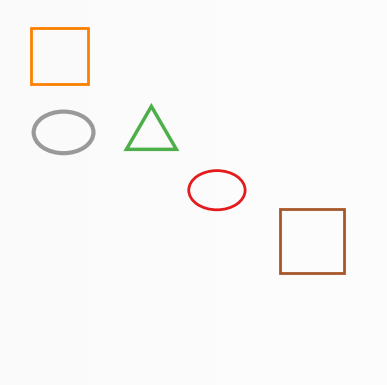[{"shape": "oval", "thickness": 2, "radius": 0.36, "center": [0.56, 0.506]}, {"shape": "triangle", "thickness": 2.5, "radius": 0.37, "center": [0.391, 0.649]}, {"shape": "square", "thickness": 2, "radius": 0.37, "center": [0.154, 0.854]}, {"shape": "square", "thickness": 2, "radius": 0.42, "center": [0.805, 0.375]}, {"shape": "oval", "thickness": 3, "radius": 0.39, "center": [0.164, 0.656]}]